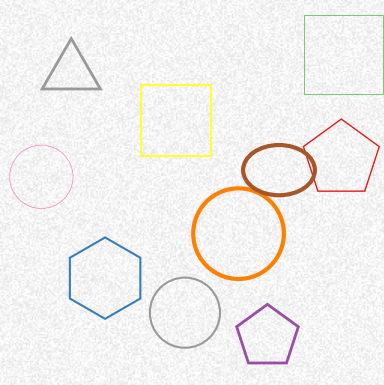[{"shape": "pentagon", "thickness": 1, "radius": 0.52, "center": [0.887, 0.587]}, {"shape": "hexagon", "thickness": 1.5, "radius": 0.53, "center": [0.273, 0.278]}, {"shape": "square", "thickness": 0.5, "radius": 0.51, "center": [0.892, 0.859]}, {"shape": "pentagon", "thickness": 2, "radius": 0.42, "center": [0.695, 0.125]}, {"shape": "circle", "thickness": 3, "radius": 0.59, "center": [0.62, 0.393]}, {"shape": "square", "thickness": 1.5, "radius": 0.46, "center": [0.457, 0.687]}, {"shape": "oval", "thickness": 3, "radius": 0.47, "center": [0.725, 0.558]}, {"shape": "circle", "thickness": 0.5, "radius": 0.41, "center": [0.107, 0.541]}, {"shape": "circle", "thickness": 1.5, "radius": 0.46, "center": [0.48, 0.188]}, {"shape": "triangle", "thickness": 2, "radius": 0.44, "center": [0.185, 0.813]}]